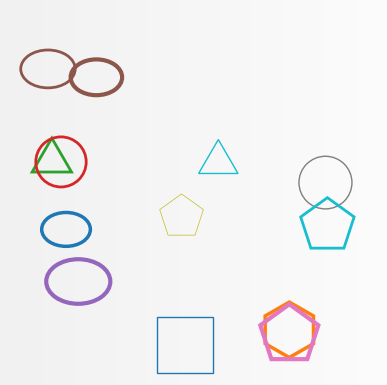[{"shape": "square", "thickness": 1, "radius": 0.36, "center": [0.478, 0.103]}, {"shape": "oval", "thickness": 2.5, "radius": 0.31, "center": [0.17, 0.404]}, {"shape": "hexagon", "thickness": 2.5, "radius": 0.36, "center": [0.747, 0.143]}, {"shape": "triangle", "thickness": 2, "radius": 0.29, "center": [0.134, 0.583]}, {"shape": "circle", "thickness": 2, "radius": 0.33, "center": [0.157, 0.579]}, {"shape": "oval", "thickness": 3, "radius": 0.41, "center": [0.202, 0.269]}, {"shape": "oval", "thickness": 3, "radius": 0.33, "center": [0.249, 0.799]}, {"shape": "oval", "thickness": 2, "radius": 0.35, "center": [0.124, 0.821]}, {"shape": "pentagon", "thickness": 3, "radius": 0.39, "center": [0.747, 0.131]}, {"shape": "circle", "thickness": 1, "radius": 0.34, "center": [0.84, 0.526]}, {"shape": "pentagon", "thickness": 0.5, "radius": 0.3, "center": [0.469, 0.437]}, {"shape": "triangle", "thickness": 1, "radius": 0.29, "center": [0.563, 0.579]}, {"shape": "pentagon", "thickness": 2, "radius": 0.36, "center": [0.845, 0.414]}]